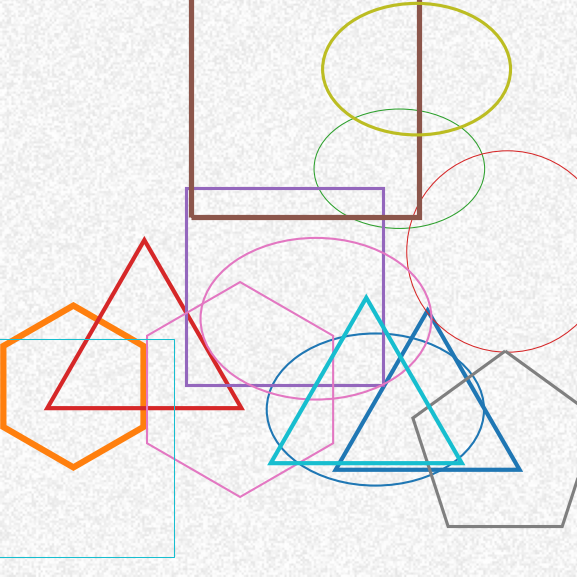[{"shape": "triangle", "thickness": 2, "radius": 0.92, "center": [0.74, 0.278]}, {"shape": "oval", "thickness": 1, "radius": 0.94, "center": [0.65, 0.29]}, {"shape": "hexagon", "thickness": 3, "radius": 0.7, "center": [0.127, 0.33]}, {"shape": "oval", "thickness": 0.5, "radius": 0.74, "center": [0.692, 0.707]}, {"shape": "triangle", "thickness": 2, "radius": 0.97, "center": [0.25, 0.389]}, {"shape": "circle", "thickness": 0.5, "radius": 0.87, "center": [0.879, 0.564]}, {"shape": "square", "thickness": 1.5, "radius": 0.85, "center": [0.493, 0.503]}, {"shape": "square", "thickness": 2.5, "radius": 0.99, "center": [0.528, 0.821]}, {"shape": "oval", "thickness": 1, "radius": 1.0, "center": [0.547, 0.447]}, {"shape": "hexagon", "thickness": 1, "radius": 0.93, "center": [0.416, 0.325]}, {"shape": "pentagon", "thickness": 1.5, "radius": 0.84, "center": [0.875, 0.223]}, {"shape": "oval", "thickness": 1.5, "radius": 0.81, "center": [0.721, 0.879]}, {"shape": "triangle", "thickness": 2, "radius": 0.96, "center": [0.634, 0.293]}, {"shape": "square", "thickness": 0.5, "radius": 0.94, "center": [0.113, 0.223]}]